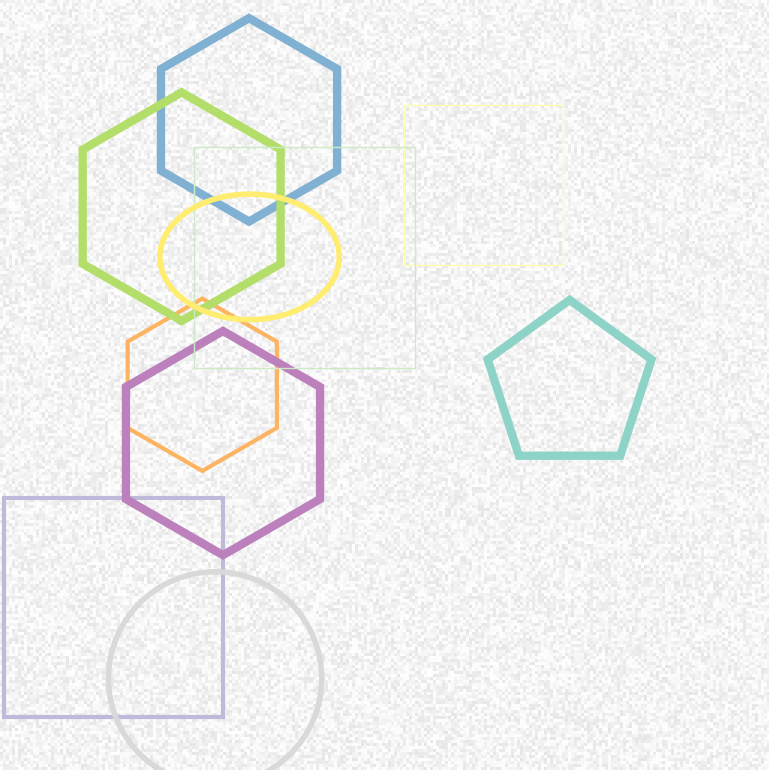[{"shape": "pentagon", "thickness": 3, "radius": 0.56, "center": [0.74, 0.499]}, {"shape": "square", "thickness": 0.5, "radius": 0.52, "center": [0.628, 0.76]}, {"shape": "square", "thickness": 1.5, "radius": 0.71, "center": [0.148, 0.211]}, {"shape": "hexagon", "thickness": 3, "radius": 0.66, "center": [0.323, 0.844]}, {"shape": "hexagon", "thickness": 1.5, "radius": 0.56, "center": [0.263, 0.5]}, {"shape": "hexagon", "thickness": 3, "radius": 0.74, "center": [0.236, 0.732]}, {"shape": "circle", "thickness": 2, "radius": 0.69, "center": [0.279, 0.119]}, {"shape": "hexagon", "thickness": 3, "radius": 0.73, "center": [0.29, 0.425]}, {"shape": "square", "thickness": 0.5, "radius": 0.72, "center": [0.395, 0.666]}, {"shape": "oval", "thickness": 2, "radius": 0.58, "center": [0.324, 0.666]}]